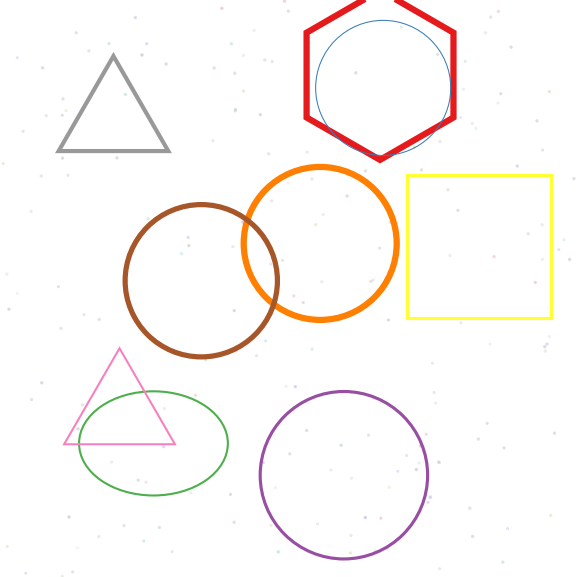[{"shape": "hexagon", "thickness": 3, "radius": 0.73, "center": [0.658, 0.869]}, {"shape": "circle", "thickness": 0.5, "radius": 0.58, "center": [0.664, 0.847]}, {"shape": "oval", "thickness": 1, "radius": 0.64, "center": [0.266, 0.231]}, {"shape": "circle", "thickness": 1.5, "radius": 0.72, "center": [0.595, 0.176]}, {"shape": "circle", "thickness": 3, "radius": 0.66, "center": [0.554, 0.578]}, {"shape": "square", "thickness": 1.5, "radius": 0.62, "center": [0.829, 0.572]}, {"shape": "circle", "thickness": 2.5, "radius": 0.66, "center": [0.349, 0.513]}, {"shape": "triangle", "thickness": 1, "radius": 0.55, "center": [0.207, 0.285]}, {"shape": "triangle", "thickness": 2, "radius": 0.55, "center": [0.196, 0.792]}]